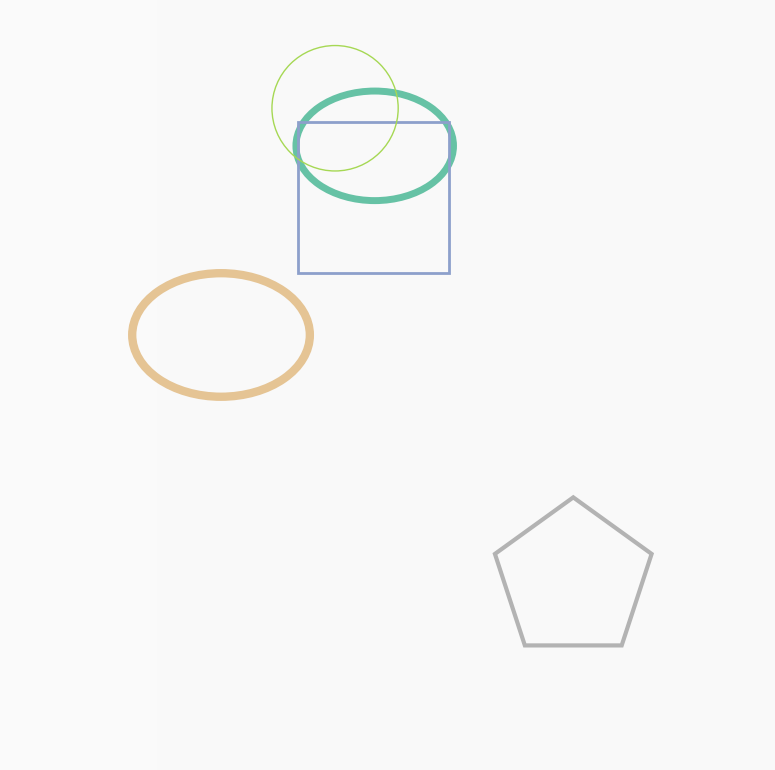[{"shape": "oval", "thickness": 2.5, "radius": 0.51, "center": [0.484, 0.811]}, {"shape": "square", "thickness": 1, "radius": 0.49, "center": [0.482, 0.744]}, {"shape": "circle", "thickness": 0.5, "radius": 0.41, "center": [0.432, 0.859]}, {"shape": "oval", "thickness": 3, "radius": 0.57, "center": [0.285, 0.565]}, {"shape": "pentagon", "thickness": 1.5, "radius": 0.53, "center": [0.74, 0.248]}]